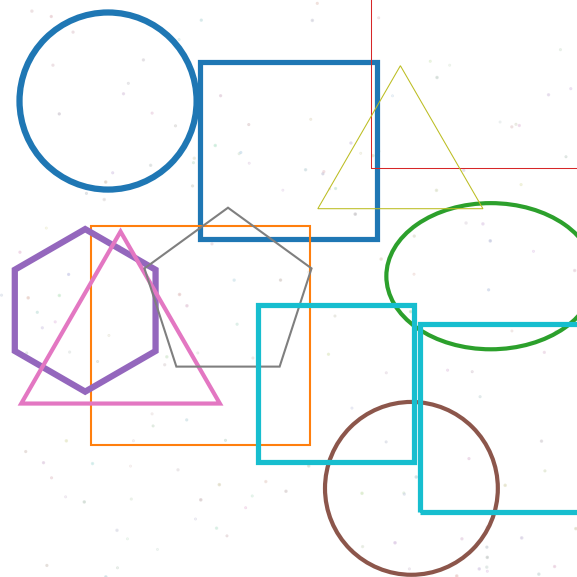[{"shape": "square", "thickness": 2.5, "radius": 0.77, "center": [0.5, 0.739]}, {"shape": "circle", "thickness": 3, "radius": 0.77, "center": [0.187, 0.824]}, {"shape": "square", "thickness": 1, "radius": 0.95, "center": [0.348, 0.419]}, {"shape": "oval", "thickness": 2, "radius": 0.9, "center": [0.85, 0.521]}, {"shape": "square", "thickness": 0.5, "radius": 0.93, "center": [0.828, 0.894]}, {"shape": "hexagon", "thickness": 3, "radius": 0.7, "center": [0.148, 0.462]}, {"shape": "circle", "thickness": 2, "radius": 0.75, "center": [0.712, 0.153]}, {"shape": "triangle", "thickness": 2, "radius": 0.99, "center": [0.209, 0.4]}, {"shape": "pentagon", "thickness": 1, "radius": 0.76, "center": [0.395, 0.487]}, {"shape": "triangle", "thickness": 0.5, "radius": 0.83, "center": [0.693, 0.72]}, {"shape": "square", "thickness": 2.5, "radius": 0.81, "center": [0.889, 0.275]}, {"shape": "square", "thickness": 2.5, "radius": 0.68, "center": [0.582, 0.335]}]